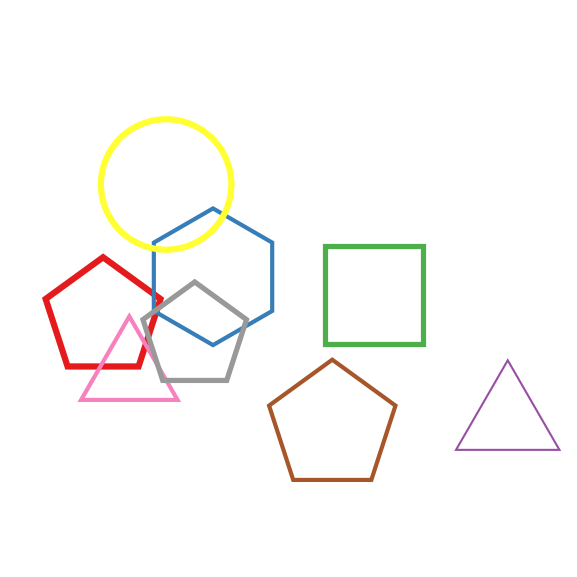[{"shape": "pentagon", "thickness": 3, "radius": 0.52, "center": [0.178, 0.449]}, {"shape": "hexagon", "thickness": 2, "radius": 0.59, "center": [0.369, 0.52]}, {"shape": "square", "thickness": 2.5, "radius": 0.42, "center": [0.647, 0.488]}, {"shape": "triangle", "thickness": 1, "radius": 0.52, "center": [0.879, 0.272]}, {"shape": "circle", "thickness": 3, "radius": 0.56, "center": [0.288, 0.68]}, {"shape": "pentagon", "thickness": 2, "radius": 0.58, "center": [0.575, 0.261]}, {"shape": "triangle", "thickness": 2, "radius": 0.48, "center": [0.224, 0.355]}, {"shape": "pentagon", "thickness": 2.5, "radius": 0.47, "center": [0.337, 0.417]}]